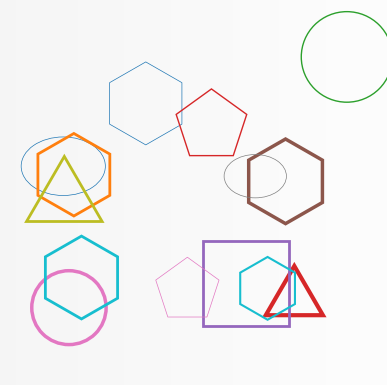[{"shape": "oval", "thickness": 0.5, "radius": 0.54, "center": [0.163, 0.568]}, {"shape": "hexagon", "thickness": 0.5, "radius": 0.54, "center": [0.376, 0.731]}, {"shape": "hexagon", "thickness": 2, "radius": 0.54, "center": [0.191, 0.546]}, {"shape": "circle", "thickness": 1, "radius": 0.59, "center": [0.895, 0.852]}, {"shape": "triangle", "thickness": 3, "radius": 0.43, "center": [0.76, 0.224]}, {"shape": "pentagon", "thickness": 1, "radius": 0.48, "center": [0.546, 0.673]}, {"shape": "square", "thickness": 2, "radius": 0.55, "center": [0.635, 0.265]}, {"shape": "hexagon", "thickness": 2.5, "radius": 0.55, "center": [0.737, 0.529]}, {"shape": "pentagon", "thickness": 0.5, "radius": 0.43, "center": [0.484, 0.246]}, {"shape": "circle", "thickness": 2.5, "radius": 0.48, "center": [0.178, 0.201]}, {"shape": "oval", "thickness": 0.5, "radius": 0.4, "center": [0.659, 0.542]}, {"shape": "triangle", "thickness": 2, "radius": 0.56, "center": [0.166, 0.481]}, {"shape": "hexagon", "thickness": 1.5, "radius": 0.41, "center": [0.691, 0.251]}, {"shape": "hexagon", "thickness": 2, "radius": 0.54, "center": [0.21, 0.279]}]